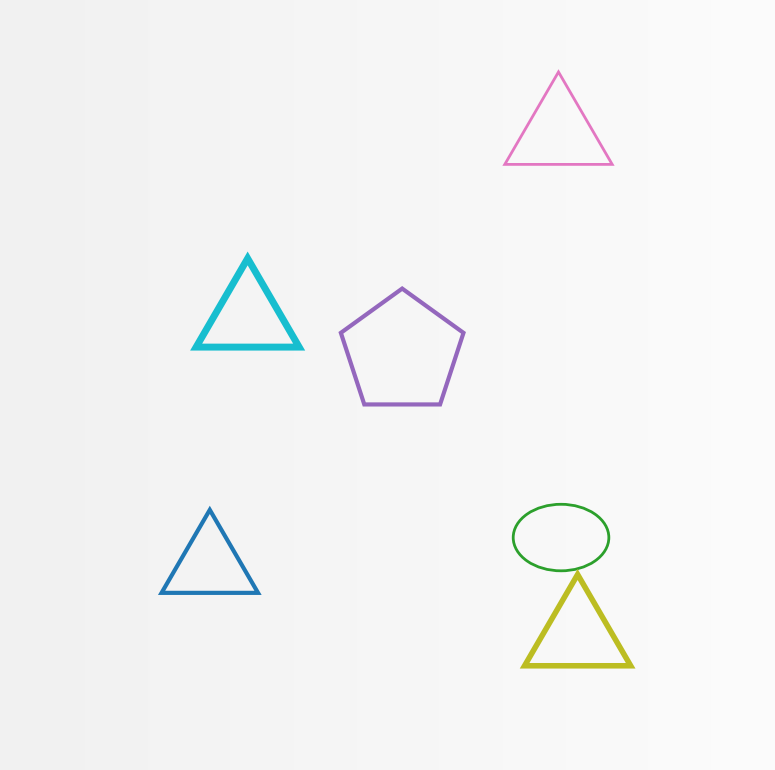[{"shape": "triangle", "thickness": 1.5, "radius": 0.36, "center": [0.271, 0.266]}, {"shape": "oval", "thickness": 1, "radius": 0.31, "center": [0.724, 0.302]}, {"shape": "pentagon", "thickness": 1.5, "radius": 0.42, "center": [0.519, 0.542]}, {"shape": "triangle", "thickness": 1, "radius": 0.4, "center": [0.721, 0.827]}, {"shape": "triangle", "thickness": 2, "radius": 0.4, "center": [0.745, 0.175]}, {"shape": "triangle", "thickness": 2.5, "radius": 0.38, "center": [0.32, 0.588]}]